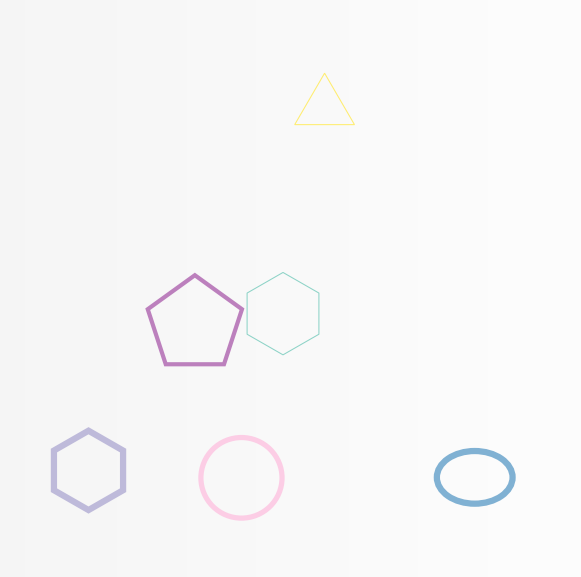[{"shape": "hexagon", "thickness": 0.5, "radius": 0.36, "center": [0.487, 0.456]}, {"shape": "hexagon", "thickness": 3, "radius": 0.34, "center": [0.152, 0.185]}, {"shape": "oval", "thickness": 3, "radius": 0.33, "center": [0.817, 0.173]}, {"shape": "circle", "thickness": 2.5, "radius": 0.35, "center": [0.415, 0.172]}, {"shape": "pentagon", "thickness": 2, "radius": 0.43, "center": [0.335, 0.437]}, {"shape": "triangle", "thickness": 0.5, "radius": 0.3, "center": [0.558, 0.813]}]